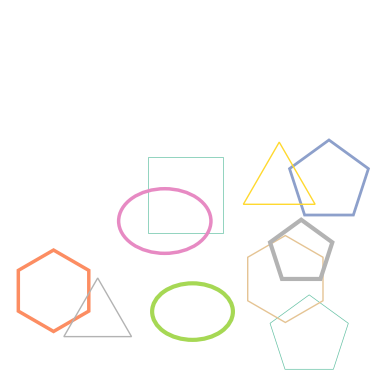[{"shape": "pentagon", "thickness": 0.5, "radius": 0.53, "center": [0.803, 0.127]}, {"shape": "square", "thickness": 0.5, "radius": 0.49, "center": [0.481, 0.494]}, {"shape": "hexagon", "thickness": 2.5, "radius": 0.53, "center": [0.139, 0.245]}, {"shape": "pentagon", "thickness": 2, "radius": 0.54, "center": [0.854, 0.529]}, {"shape": "oval", "thickness": 2.5, "radius": 0.6, "center": [0.428, 0.426]}, {"shape": "oval", "thickness": 3, "radius": 0.52, "center": [0.5, 0.191]}, {"shape": "triangle", "thickness": 1, "radius": 0.54, "center": [0.725, 0.523]}, {"shape": "hexagon", "thickness": 1, "radius": 0.56, "center": [0.741, 0.275]}, {"shape": "triangle", "thickness": 1, "radius": 0.51, "center": [0.254, 0.176]}, {"shape": "pentagon", "thickness": 3, "radius": 0.43, "center": [0.782, 0.344]}]